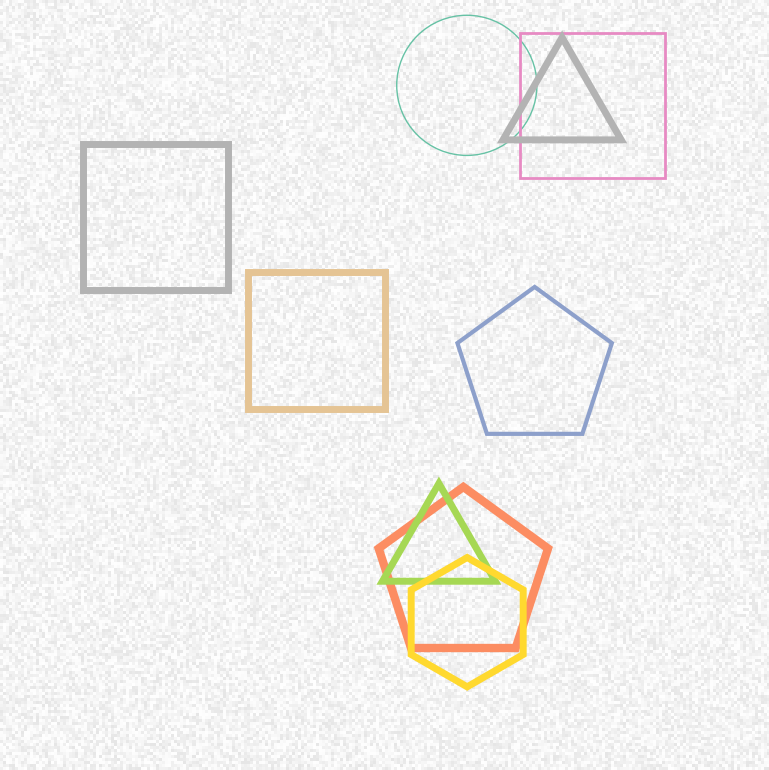[{"shape": "circle", "thickness": 0.5, "radius": 0.46, "center": [0.606, 0.889]}, {"shape": "pentagon", "thickness": 3, "radius": 0.58, "center": [0.602, 0.252]}, {"shape": "pentagon", "thickness": 1.5, "radius": 0.53, "center": [0.694, 0.522]}, {"shape": "square", "thickness": 1, "radius": 0.47, "center": [0.769, 0.863]}, {"shape": "triangle", "thickness": 2.5, "radius": 0.42, "center": [0.57, 0.287]}, {"shape": "hexagon", "thickness": 2.5, "radius": 0.42, "center": [0.607, 0.192]}, {"shape": "square", "thickness": 2.5, "radius": 0.44, "center": [0.411, 0.557]}, {"shape": "square", "thickness": 2.5, "radius": 0.47, "center": [0.202, 0.718]}, {"shape": "triangle", "thickness": 2.5, "radius": 0.44, "center": [0.73, 0.863]}]